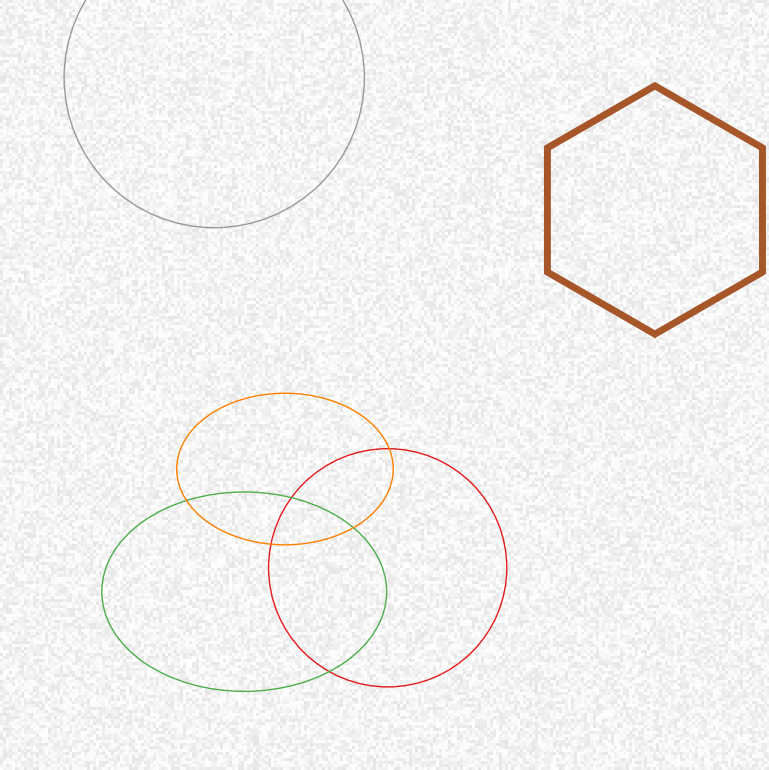[{"shape": "circle", "thickness": 0.5, "radius": 0.77, "center": [0.503, 0.263]}, {"shape": "oval", "thickness": 0.5, "radius": 0.92, "center": [0.317, 0.232]}, {"shape": "oval", "thickness": 0.5, "radius": 0.7, "center": [0.37, 0.391]}, {"shape": "hexagon", "thickness": 2.5, "radius": 0.81, "center": [0.851, 0.727]}, {"shape": "circle", "thickness": 0.5, "radius": 0.97, "center": [0.278, 0.899]}]